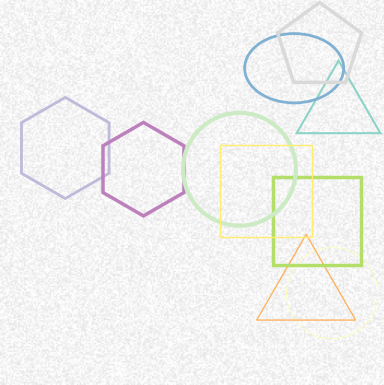[{"shape": "triangle", "thickness": 1.5, "radius": 0.63, "center": [0.879, 0.717]}, {"shape": "circle", "thickness": 0.5, "radius": 0.59, "center": [0.863, 0.239]}, {"shape": "hexagon", "thickness": 2, "radius": 0.66, "center": [0.17, 0.616]}, {"shape": "oval", "thickness": 2, "radius": 0.64, "center": [0.764, 0.823]}, {"shape": "triangle", "thickness": 1, "radius": 0.74, "center": [0.795, 0.243]}, {"shape": "square", "thickness": 2.5, "radius": 0.57, "center": [0.823, 0.426]}, {"shape": "pentagon", "thickness": 2.5, "radius": 0.57, "center": [0.83, 0.879]}, {"shape": "hexagon", "thickness": 2.5, "radius": 0.61, "center": [0.373, 0.561]}, {"shape": "circle", "thickness": 3, "radius": 0.73, "center": [0.622, 0.56]}, {"shape": "square", "thickness": 1, "radius": 0.6, "center": [0.69, 0.504]}]